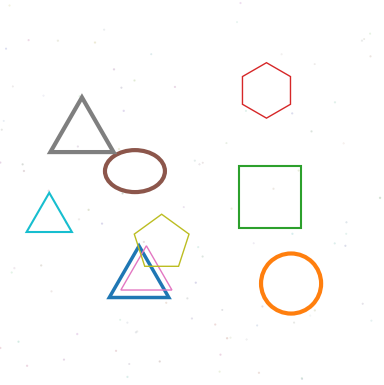[{"shape": "triangle", "thickness": 2.5, "radius": 0.45, "center": [0.361, 0.272]}, {"shape": "circle", "thickness": 3, "radius": 0.39, "center": [0.756, 0.264]}, {"shape": "square", "thickness": 1.5, "radius": 0.4, "center": [0.702, 0.489]}, {"shape": "hexagon", "thickness": 1, "radius": 0.36, "center": [0.692, 0.765]}, {"shape": "oval", "thickness": 3, "radius": 0.39, "center": [0.351, 0.556]}, {"shape": "triangle", "thickness": 1, "radius": 0.38, "center": [0.38, 0.285]}, {"shape": "triangle", "thickness": 3, "radius": 0.47, "center": [0.213, 0.652]}, {"shape": "pentagon", "thickness": 1, "radius": 0.37, "center": [0.42, 0.369]}, {"shape": "triangle", "thickness": 1.5, "radius": 0.34, "center": [0.128, 0.431]}]